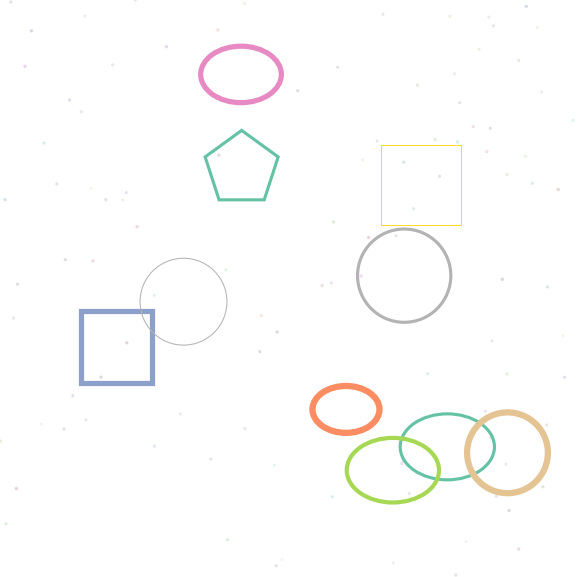[{"shape": "oval", "thickness": 1.5, "radius": 0.41, "center": [0.775, 0.225]}, {"shape": "pentagon", "thickness": 1.5, "radius": 0.33, "center": [0.418, 0.707]}, {"shape": "oval", "thickness": 3, "radius": 0.29, "center": [0.599, 0.29]}, {"shape": "square", "thickness": 2.5, "radius": 0.31, "center": [0.202, 0.398]}, {"shape": "oval", "thickness": 2.5, "radius": 0.35, "center": [0.417, 0.87]}, {"shape": "oval", "thickness": 2, "radius": 0.4, "center": [0.68, 0.185]}, {"shape": "square", "thickness": 0.5, "radius": 0.35, "center": [0.729, 0.678]}, {"shape": "circle", "thickness": 3, "radius": 0.35, "center": [0.879, 0.215]}, {"shape": "circle", "thickness": 1.5, "radius": 0.4, "center": [0.7, 0.522]}, {"shape": "circle", "thickness": 0.5, "radius": 0.38, "center": [0.318, 0.477]}]